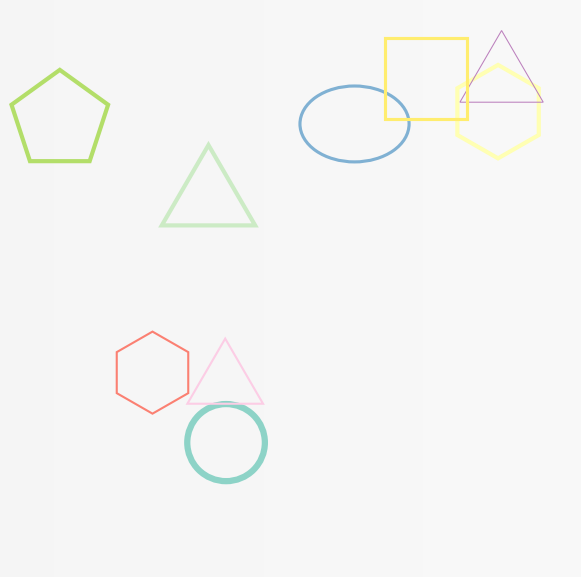[{"shape": "circle", "thickness": 3, "radius": 0.33, "center": [0.389, 0.233]}, {"shape": "hexagon", "thickness": 2, "radius": 0.4, "center": [0.857, 0.806]}, {"shape": "hexagon", "thickness": 1, "radius": 0.36, "center": [0.262, 0.354]}, {"shape": "oval", "thickness": 1.5, "radius": 0.47, "center": [0.61, 0.785]}, {"shape": "pentagon", "thickness": 2, "radius": 0.44, "center": [0.103, 0.791]}, {"shape": "triangle", "thickness": 1, "radius": 0.38, "center": [0.387, 0.338]}, {"shape": "triangle", "thickness": 0.5, "radius": 0.41, "center": [0.863, 0.864]}, {"shape": "triangle", "thickness": 2, "radius": 0.46, "center": [0.359, 0.655]}, {"shape": "square", "thickness": 1.5, "radius": 0.35, "center": [0.733, 0.863]}]